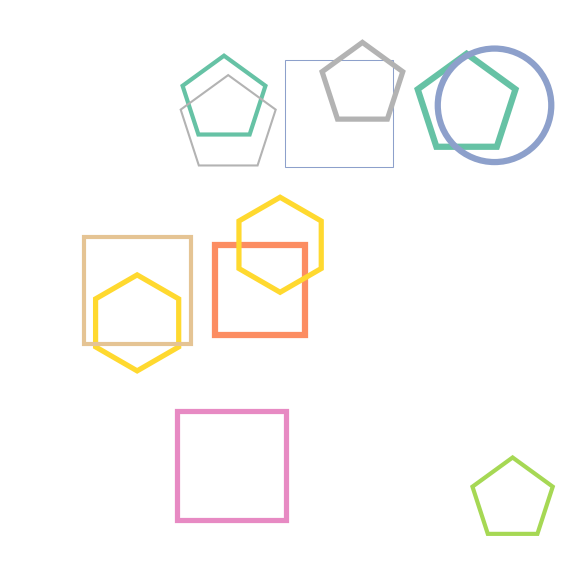[{"shape": "pentagon", "thickness": 2, "radius": 0.38, "center": [0.388, 0.827]}, {"shape": "pentagon", "thickness": 3, "radius": 0.45, "center": [0.808, 0.817]}, {"shape": "square", "thickness": 3, "radius": 0.39, "center": [0.451, 0.498]}, {"shape": "circle", "thickness": 3, "radius": 0.49, "center": [0.856, 0.817]}, {"shape": "square", "thickness": 0.5, "radius": 0.47, "center": [0.587, 0.802]}, {"shape": "square", "thickness": 2.5, "radius": 0.47, "center": [0.4, 0.193]}, {"shape": "pentagon", "thickness": 2, "radius": 0.37, "center": [0.888, 0.134]}, {"shape": "hexagon", "thickness": 2.5, "radius": 0.41, "center": [0.485, 0.575]}, {"shape": "hexagon", "thickness": 2.5, "radius": 0.42, "center": [0.237, 0.44]}, {"shape": "square", "thickness": 2, "radius": 0.46, "center": [0.238, 0.495]}, {"shape": "pentagon", "thickness": 1, "radius": 0.43, "center": [0.395, 0.783]}, {"shape": "pentagon", "thickness": 2.5, "radius": 0.37, "center": [0.628, 0.852]}]